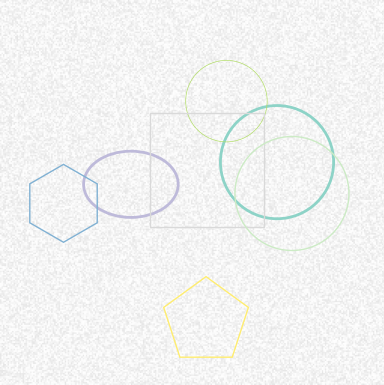[{"shape": "circle", "thickness": 2, "radius": 0.74, "center": [0.72, 0.579]}, {"shape": "oval", "thickness": 2, "radius": 0.61, "center": [0.34, 0.521]}, {"shape": "hexagon", "thickness": 1, "radius": 0.51, "center": [0.165, 0.472]}, {"shape": "circle", "thickness": 0.5, "radius": 0.53, "center": [0.588, 0.737]}, {"shape": "square", "thickness": 1, "radius": 0.74, "center": [0.538, 0.559]}, {"shape": "circle", "thickness": 1, "radius": 0.74, "center": [0.758, 0.497]}, {"shape": "pentagon", "thickness": 1, "radius": 0.58, "center": [0.535, 0.166]}]